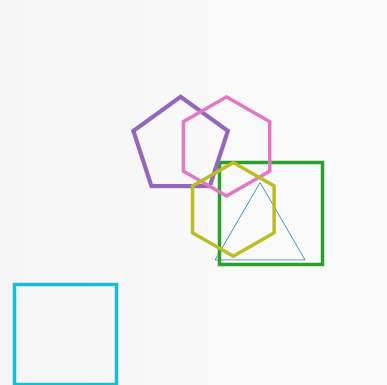[{"shape": "triangle", "thickness": 0.5, "radius": 0.67, "center": [0.671, 0.392]}, {"shape": "square", "thickness": 2.5, "radius": 0.66, "center": [0.698, 0.446]}, {"shape": "pentagon", "thickness": 3, "radius": 0.64, "center": [0.466, 0.62]}, {"shape": "hexagon", "thickness": 2.5, "radius": 0.64, "center": [0.585, 0.62]}, {"shape": "hexagon", "thickness": 2.5, "radius": 0.61, "center": [0.602, 0.456]}, {"shape": "square", "thickness": 2.5, "radius": 0.65, "center": [0.168, 0.132]}]